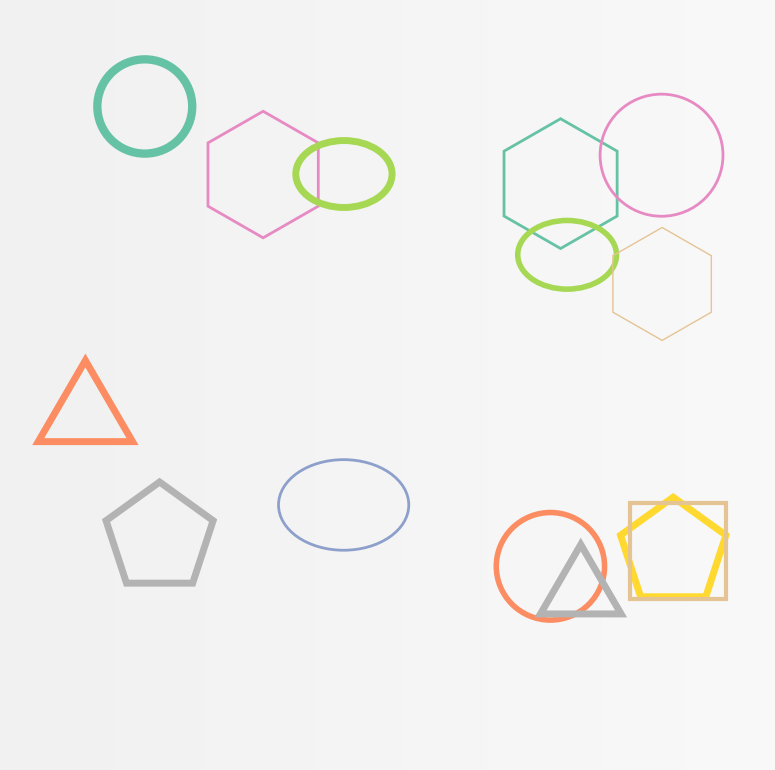[{"shape": "hexagon", "thickness": 1, "radius": 0.42, "center": [0.723, 0.762]}, {"shape": "circle", "thickness": 3, "radius": 0.31, "center": [0.187, 0.862]}, {"shape": "circle", "thickness": 2, "radius": 0.35, "center": [0.71, 0.265]}, {"shape": "triangle", "thickness": 2.5, "radius": 0.35, "center": [0.11, 0.462]}, {"shape": "oval", "thickness": 1, "radius": 0.42, "center": [0.443, 0.344]}, {"shape": "circle", "thickness": 1, "radius": 0.4, "center": [0.854, 0.798]}, {"shape": "hexagon", "thickness": 1, "radius": 0.41, "center": [0.34, 0.773]}, {"shape": "oval", "thickness": 2, "radius": 0.32, "center": [0.732, 0.669]}, {"shape": "oval", "thickness": 2.5, "radius": 0.31, "center": [0.444, 0.774]}, {"shape": "pentagon", "thickness": 2.5, "radius": 0.36, "center": [0.869, 0.283]}, {"shape": "hexagon", "thickness": 0.5, "radius": 0.37, "center": [0.854, 0.631]}, {"shape": "square", "thickness": 1.5, "radius": 0.31, "center": [0.875, 0.285]}, {"shape": "triangle", "thickness": 2.5, "radius": 0.3, "center": [0.749, 0.233]}, {"shape": "pentagon", "thickness": 2.5, "radius": 0.36, "center": [0.206, 0.301]}]